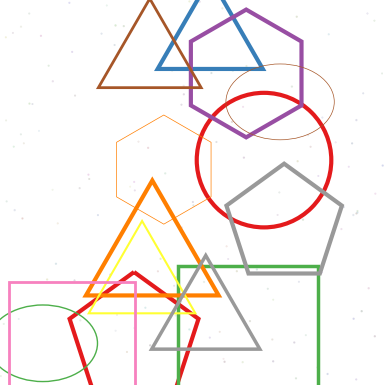[{"shape": "circle", "thickness": 3, "radius": 0.87, "center": [0.686, 0.584]}, {"shape": "pentagon", "thickness": 3, "radius": 0.88, "center": [0.348, 0.117]}, {"shape": "triangle", "thickness": 3, "radius": 0.79, "center": [0.546, 0.9]}, {"shape": "oval", "thickness": 1, "radius": 0.71, "center": [0.111, 0.108]}, {"shape": "square", "thickness": 2.5, "radius": 0.91, "center": [0.644, 0.129]}, {"shape": "hexagon", "thickness": 3, "radius": 0.83, "center": [0.639, 0.809]}, {"shape": "hexagon", "thickness": 0.5, "radius": 0.71, "center": [0.425, 0.56]}, {"shape": "triangle", "thickness": 3, "radius": 1.0, "center": [0.396, 0.332]}, {"shape": "triangle", "thickness": 1.5, "radius": 0.8, "center": [0.369, 0.266]}, {"shape": "oval", "thickness": 0.5, "radius": 0.7, "center": [0.728, 0.735]}, {"shape": "triangle", "thickness": 2, "radius": 0.77, "center": [0.389, 0.849]}, {"shape": "square", "thickness": 2, "radius": 0.82, "center": [0.187, 0.103]}, {"shape": "triangle", "thickness": 2.5, "radius": 0.81, "center": [0.534, 0.174]}, {"shape": "pentagon", "thickness": 3, "radius": 0.79, "center": [0.738, 0.417]}]